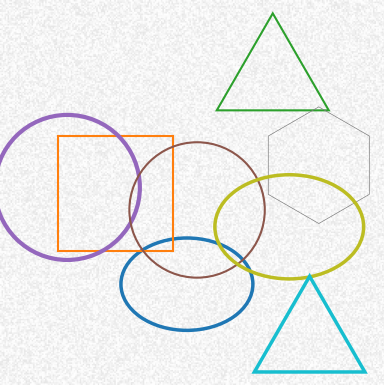[{"shape": "oval", "thickness": 2.5, "radius": 0.86, "center": [0.485, 0.262]}, {"shape": "square", "thickness": 1.5, "radius": 0.75, "center": [0.3, 0.497]}, {"shape": "triangle", "thickness": 1.5, "radius": 0.84, "center": [0.709, 0.797]}, {"shape": "circle", "thickness": 3, "radius": 0.94, "center": [0.175, 0.513]}, {"shape": "circle", "thickness": 1.5, "radius": 0.88, "center": [0.512, 0.455]}, {"shape": "hexagon", "thickness": 0.5, "radius": 0.76, "center": [0.828, 0.571]}, {"shape": "oval", "thickness": 2.5, "radius": 0.97, "center": [0.751, 0.411]}, {"shape": "triangle", "thickness": 2.5, "radius": 0.83, "center": [0.804, 0.117]}]